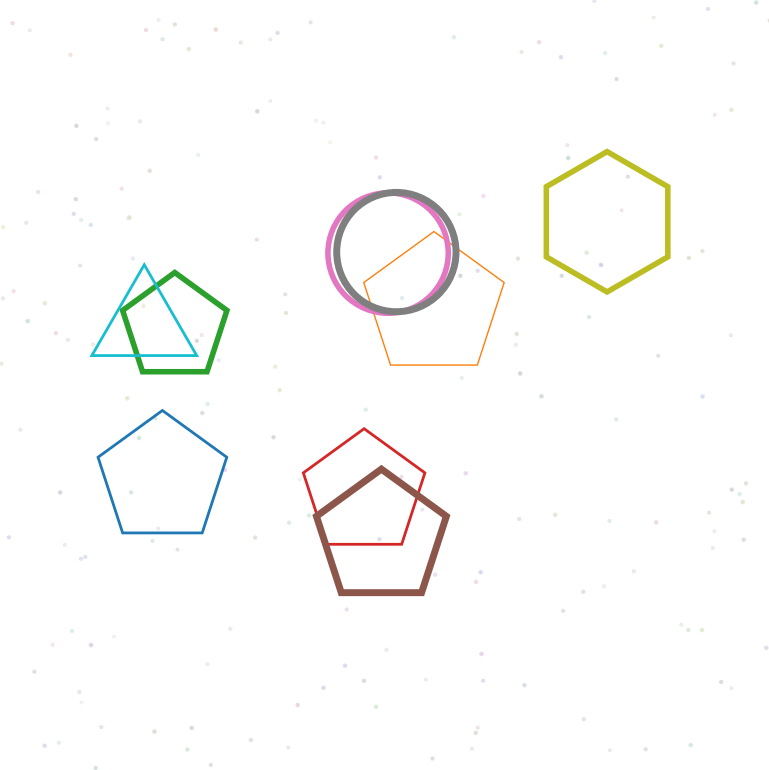[{"shape": "pentagon", "thickness": 1, "radius": 0.44, "center": [0.211, 0.379]}, {"shape": "pentagon", "thickness": 0.5, "radius": 0.48, "center": [0.564, 0.603]}, {"shape": "pentagon", "thickness": 2, "radius": 0.36, "center": [0.227, 0.575]}, {"shape": "pentagon", "thickness": 1, "radius": 0.41, "center": [0.473, 0.36]}, {"shape": "pentagon", "thickness": 2.5, "radius": 0.44, "center": [0.495, 0.302]}, {"shape": "circle", "thickness": 2, "radius": 0.39, "center": [0.504, 0.671]}, {"shape": "circle", "thickness": 2.5, "radius": 0.39, "center": [0.515, 0.673]}, {"shape": "hexagon", "thickness": 2, "radius": 0.46, "center": [0.788, 0.712]}, {"shape": "triangle", "thickness": 1, "radius": 0.39, "center": [0.187, 0.578]}]